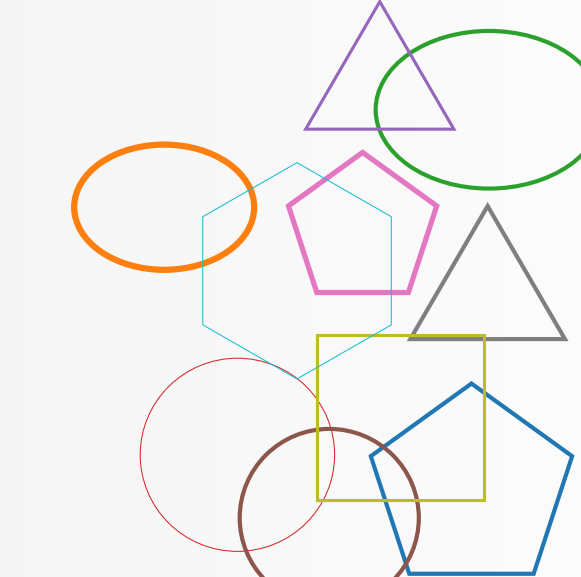[{"shape": "pentagon", "thickness": 2, "radius": 0.91, "center": [0.811, 0.153]}, {"shape": "oval", "thickness": 3, "radius": 0.77, "center": [0.282, 0.64]}, {"shape": "oval", "thickness": 2, "radius": 0.97, "center": [0.841, 0.809]}, {"shape": "circle", "thickness": 0.5, "radius": 0.84, "center": [0.408, 0.212]}, {"shape": "triangle", "thickness": 1.5, "radius": 0.74, "center": [0.653, 0.849]}, {"shape": "circle", "thickness": 2, "radius": 0.77, "center": [0.566, 0.102]}, {"shape": "pentagon", "thickness": 2.5, "radius": 0.67, "center": [0.624, 0.601]}, {"shape": "triangle", "thickness": 2, "radius": 0.77, "center": [0.839, 0.489]}, {"shape": "square", "thickness": 1.5, "radius": 0.72, "center": [0.689, 0.276]}, {"shape": "hexagon", "thickness": 0.5, "radius": 0.94, "center": [0.511, 0.53]}]